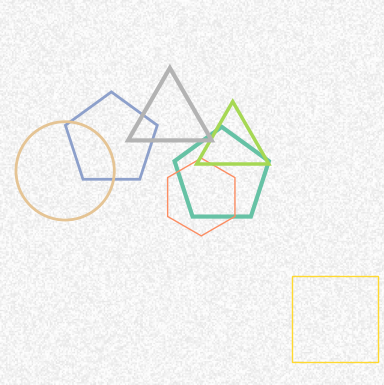[{"shape": "pentagon", "thickness": 3, "radius": 0.64, "center": [0.576, 0.542]}, {"shape": "hexagon", "thickness": 1, "radius": 0.5, "center": [0.523, 0.488]}, {"shape": "pentagon", "thickness": 2, "radius": 0.63, "center": [0.289, 0.636]}, {"shape": "triangle", "thickness": 2.5, "radius": 0.54, "center": [0.604, 0.628]}, {"shape": "square", "thickness": 1, "radius": 0.56, "center": [0.87, 0.171]}, {"shape": "circle", "thickness": 2, "radius": 0.64, "center": [0.169, 0.556]}, {"shape": "triangle", "thickness": 3, "radius": 0.63, "center": [0.441, 0.698]}]